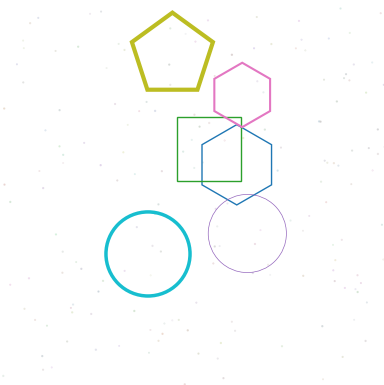[{"shape": "hexagon", "thickness": 1, "radius": 0.52, "center": [0.615, 0.572]}, {"shape": "square", "thickness": 1, "radius": 0.41, "center": [0.543, 0.613]}, {"shape": "circle", "thickness": 0.5, "radius": 0.51, "center": [0.642, 0.394]}, {"shape": "hexagon", "thickness": 1.5, "radius": 0.42, "center": [0.629, 0.753]}, {"shape": "pentagon", "thickness": 3, "radius": 0.55, "center": [0.448, 0.856]}, {"shape": "circle", "thickness": 2.5, "radius": 0.55, "center": [0.384, 0.34]}]